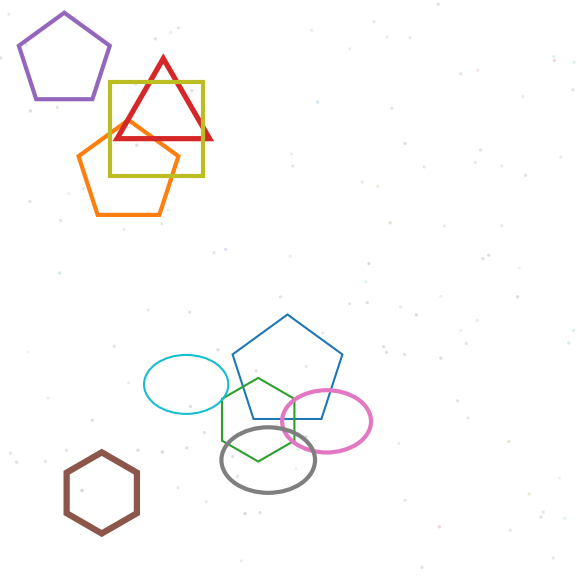[{"shape": "pentagon", "thickness": 1, "radius": 0.5, "center": [0.498, 0.355]}, {"shape": "pentagon", "thickness": 2, "radius": 0.45, "center": [0.222, 0.701]}, {"shape": "hexagon", "thickness": 1, "radius": 0.36, "center": [0.447, 0.272]}, {"shape": "triangle", "thickness": 2.5, "radius": 0.46, "center": [0.283, 0.805]}, {"shape": "pentagon", "thickness": 2, "radius": 0.41, "center": [0.111, 0.894]}, {"shape": "hexagon", "thickness": 3, "radius": 0.35, "center": [0.176, 0.146]}, {"shape": "oval", "thickness": 2, "radius": 0.38, "center": [0.565, 0.27]}, {"shape": "oval", "thickness": 2, "radius": 0.41, "center": [0.464, 0.202]}, {"shape": "square", "thickness": 2, "radius": 0.41, "center": [0.271, 0.776]}, {"shape": "oval", "thickness": 1, "radius": 0.36, "center": [0.322, 0.333]}]